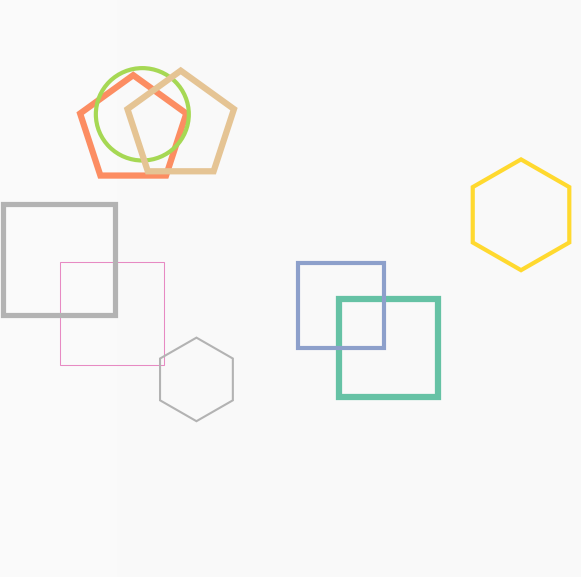[{"shape": "square", "thickness": 3, "radius": 0.42, "center": [0.669, 0.397]}, {"shape": "pentagon", "thickness": 3, "radius": 0.48, "center": [0.229, 0.773]}, {"shape": "square", "thickness": 2, "radius": 0.37, "center": [0.586, 0.47]}, {"shape": "square", "thickness": 0.5, "radius": 0.45, "center": [0.193, 0.456]}, {"shape": "circle", "thickness": 2, "radius": 0.4, "center": [0.245, 0.801]}, {"shape": "hexagon", "thickness": 2, "radius": 0.48, "center": [0.896, 0.627]}, {"shape": "pentagon", "thickness": 3, "radius": 0.48, "center": [0.311, 0.78]}, {"shape": "square", "thickness": 2.5, "radius": 0.48, "center": [0.101, 0.549]}, {"shape": "hexagon", "thickness": 1, "radius": 0.36, "center": [0.338, 0.342]}]